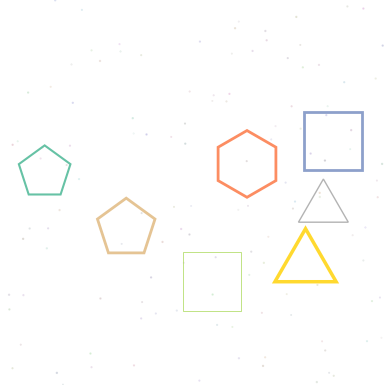[{"shape": "pentagon", "thickness": 1.5, "radius": 0.35, "center": [0.116, 0.552]}, {"shape": "hexagon", "thickness": 2, "radius": 0.43, "center": [0.642, 0.574]}, {"shape": "square", "thickness": 2, "radius": 0.38, "center": [0.865, 0.634]}, {"shape": "square", "thickness": 0.5, "radius": 0.38, "center": [0.55, 0.269]}, {"shape": "triangle", "thickness": 2.5, "radius": 0.46, "center": [0.794, 0.314]}, {"shape": "pentagon", "thickness": 2, "radius": 0.39, "center": [0.328, 0.407]}, {"shape": "triangle", "thickness": 1, "radius": 0.37, "center": [0.84, 0.46]}]